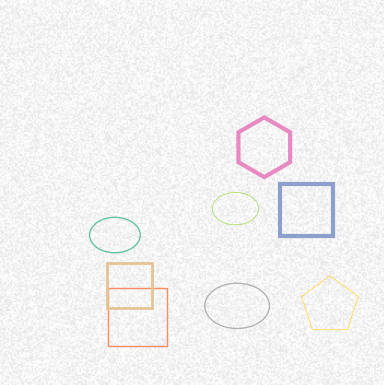[{"shape": "oval", "thickness": 1, "radius": 0.33, "center": [0.298, 0.39]}, {"shape": "square", "thickness": 1, "radius": 0.38, "center": [0.357, 0.176]}, {"shape": "square", "thickness": 3, "radius": 0.34, "center": [0.795, 0.454]}, {"shape": "hexagon", "thickness": 3, "radius": 0.39, "center": [0.686, 0.618]}, {"shape": "oval", "thickness": 0.5, "radius": 0.3, "center": [0.612, 0.458]}, {"shape": "pentagon", "thickness": 0.5, "radius": 0.39, "center": [0.857, 0.206]}, {"shape": "square", "thickness": 2, "radius": 0.29, "center": [0.337, 0.258]}, {"shape": "oval", "thickness": 1, "radius": 0.42, "center": [0.616, 0.206]}]